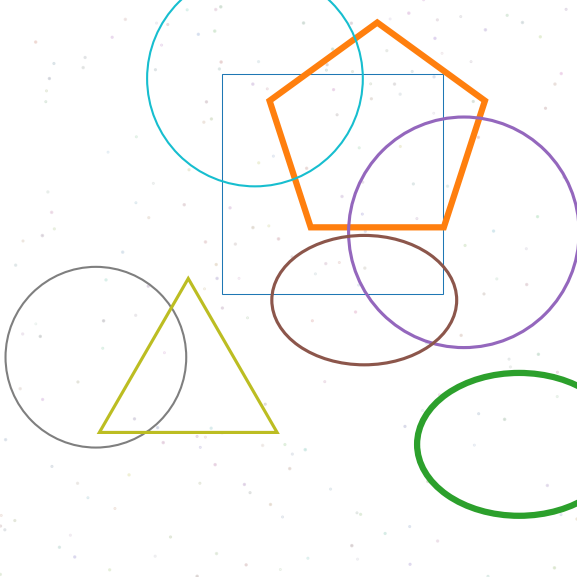[{"shape": "square", "thickness": 0.5, "radius": 0.95, "center": [0.576, 0.681]}, {"shape": "pentagon", "thickness": 3, "radius": 0.98, "center": [0.653, 0.764]}, {"shape": "oval", "thickness": 3, "radius": 0.88, "center": [0.899, 0.23]}, {"shape": "circle", "thickness": 1.5, "radius": 1.0, "center": [0.803, 0.597]}, {"shape": "oval", "thickness": 1.5, "radius": 0.8, "center": [0.631, 0.479]}, {"shape": "circle", "thickness": 1, "radius": 0.78, "center": [0.166, 0.381]}, {"shape": "triangle", "thickness": 1.5, "radius": 0.89, "center": [0.326, 0.339]}, {"shape": "circle", "thickness": 1, "radius": 0.93, "center": [0.441, 0.863]}]